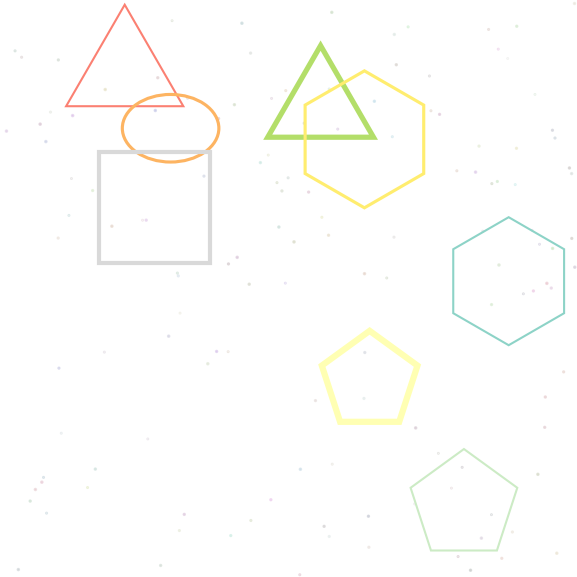[{"shape": "hexagon", "thickness": 1, "radius": 0.55, "center": [0.881, 0.512]}, {"shape": "pentagon", "thickness": 3, "radius": 0.44, "center": [0.64, 0.339]}, {"shape": "triangle", "thickness": 1, "radius": 0.59, "center": [0.216, 0.874]}, {"shape": "oval", "thickness": 1.5, "radius": 0.42, "center": [0.295, 0.777]}, {"shape": "triangle", "thickness": 2.5, "radius": 0.53, "center": [0.555, 0.814]}, {"shape": "square", "thickness": 2, "radius": 0.48, "center": [0.267, 0.64]}, {"shape": "pentagon", "thickness": 1, "radius": 0.49, "center": [0.803, 0.124]}, {"shape": "hexagon", "thickness": 1.5, "radius": 0.59, "center": [0.631, 0.758]}]